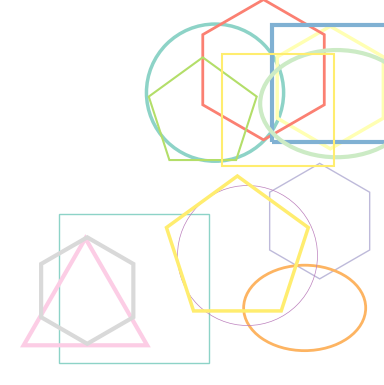[{"shape": "circle", "thickness": 2.5, "radius": 0.89, "center": [0.559, 0.759]}, {"shape": "square", "thickness": 1, "radius": 0.97, "center": [0.348, 0.251]}, {"shape": "hexagon", "thickness": 2.5, "radius": 0.8, "center": [0.858, 0.773]}, {"shape": "hexagon", "thickness": 1, "radius": 0.75, "center": [0.83, 0.426]}, {"shape": "hexagon", "thickness": 2, "radius": 0.91, "center": [0.684, 0.819]}, {"shape": "square", "thickness": 3, "radius": 0.76, "center": [0.858, 0.783]}, {"shape": "oval", "thickness": 2, "radius": 0.79, "center": [0.791, 0.2]}, {"shape": "pentagon", "thickness": 1.5, "radius": 0.74, "center": [0.527, 0.704]}, {"shape": "triangle", "thickness": 3, "radius": 0.93, "center": [0.222, 0.196]}, {"shape": "hexagon", "thickness": 3, "radius": 0.69, "center": [0.227, 0.245]}, {"shape": "circle", "thickness": 0.5, "radius": 0.91, "center": [0.643, 0.336]}, {"shape": "oval", "thickness": 3, "radius": 0.99, "center": [0.875, 0.731]}, {"shape": "square", "thickness": 1.5, "radius": 0.73, "center": [0.721, 0.714]}, {"shape": "pentagon", "thickness": 2.5, "radius": 0.97, "center": [0.617, 0.349]}]